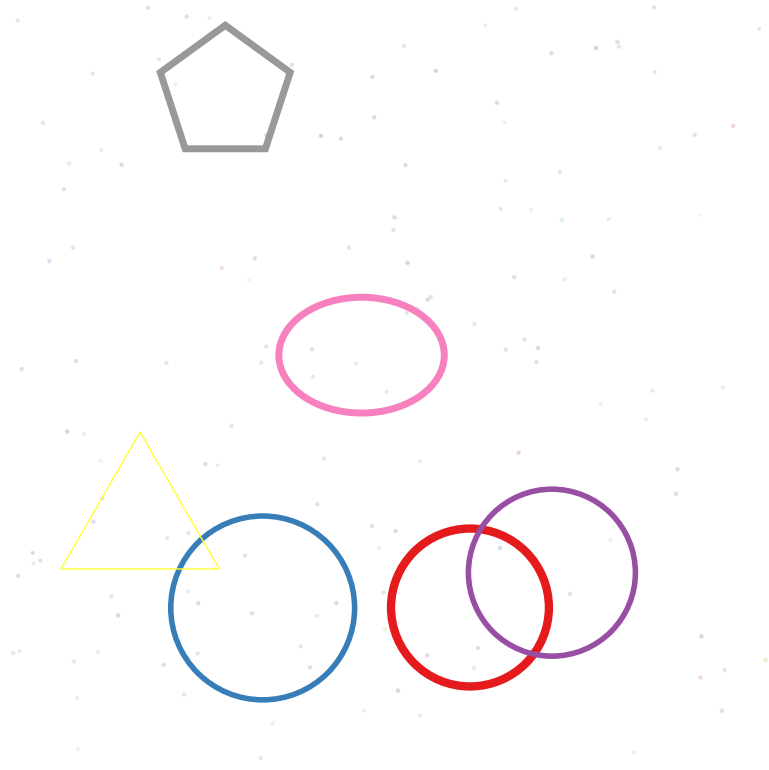[{"shape": "circle", "thickness": 3, "radius": 0.51, "center": [0.61, 0.211]}, {"shape": "circle", "thickness": 2, "radius": 0.6, "center": [0.341, 0.21]}, {"shape": "circle", "thickness": 2, "radius": 0.54, "center": [0.717, 0.256]}, {"shape": "triangle", "thickness": 0.5, "radius": 0.59, "center": [0.182, 0.32]}, {"shape": "oval", "thickness": 2.5, "radius": 0.54, "center": [0.47, 0.539]}, {"shape": "pentagon", "thickness": 2.5, "radius": 0.44, "center": [0.293, 0.879]}]